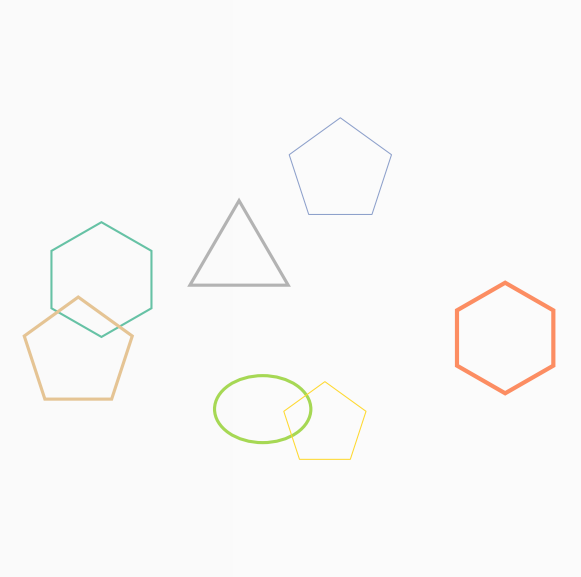[{"shape": "hexagon", "thickness": 1, "radius": 0.5, "center": [0.175, 0.515]}, {"shape": "hexagon", "thickness": 2, "radius": 0.48, "center": [0.869, 0.414]}, {"shape": "pentagon", "thickness": 0.5, "radius": 0.46, "center": [0.586, 0.703]}, {"shape": "oval", "thickness": 1.5, "radius": 0.41, "center": [0.452, 0.291]}, {"shape": "pentagon", "thickness": 0.5, "radius": 0.37, "center": [0.559, 0.264]}, {"shape": "pentagon", "thickness": 1.5, "radius": 0.49, "center": [0.135, 0.387]}, {"shape": "triangle", "thickness": 1.5, "radius": 0.49, "center": [0.411, 0.554]}]